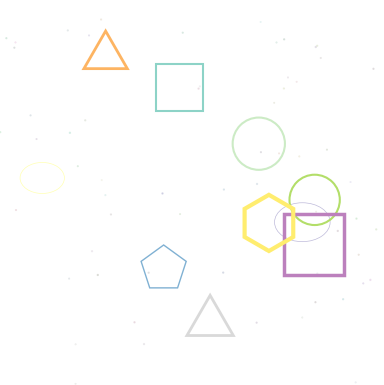[{"shape": "square", "thickness": 1.5, "radius": 0.3, "center": [0.466, 0.773]}, {"shape": "oval", "thickness": 0.5, "radius": 0.29, "center": [0.11, 0.538]}, {"shape": "oval", "thickness": 0.5, "radius": 0.36, "center": [0.785, 0.423]}, {"shape": "pentagon", "thickness": 1, "radius": 0.31, "center": [0.425, 0.302]}, {"shape": "triangle", "thickness": 2, "radius": 0.33, "center": [0.274, 0.854]}, {"shape": "circle", "thickness": 1.5, "radius": 0.33, "center": [0.817, 0.481]}, {"shape": "triangle", "thickness": 2, "radius": 0.35, "center": [0.546, 0.163]}, {"shape": "square", "thickness": 2.5, "radius": 0.39, "center": [0.815, 0.364]}, {"shape": "circle", "thickness": 1.5, "radius": 0.34, "center": [0.672, 0.627]}, {"shape": "hexagon", "thickness": 3, "radius": 0.36, "center": [0.699, 0.421]}]